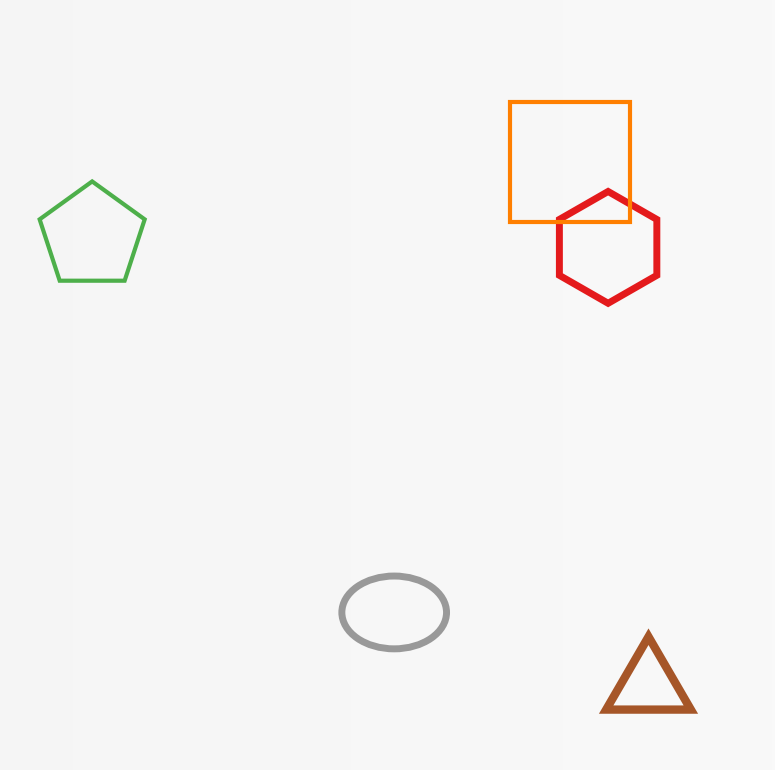[{"shape": "hexagon", "thickness": 2.5, "radius": 0.36, "center": [0.785, 0.679]}, {"shape": "pentagon", "thickness": 1.5, "radius": 0.36, "center": [0.119, 0.693]}, {"shape": "square", "thickness": 1.5, "radius": 0.39, "center": [0.735, 0.789]}, {"shape": "triangle", "thickness": 3, "radius": 0.32, "center": [0.837, 0.11]}, {"shape": "oval", "thickness": 2.5, "radius": 0.34, "center": [0.509, 0.205]}]